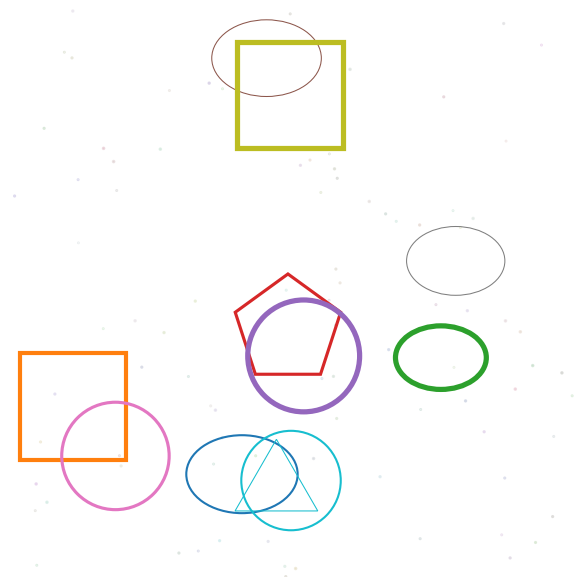[{"shape": "oval", "thickness": 1, "radius": 0.48, "center": [0.419, 0.178]}, {"shape": "square", "thickness": 2, "radius": 0.46, "center": [0.126, 0.295]}, {"shape": "oval", "thickness": 2.5, "radius": 0.39, "center": [0.763, 0.38]}, {"shape": "pentagon", "thickness": 1.5, "radius": 0.48, "center": [0.499, 0.429]}, {"shape": "circle", "thickness": 2.5, "radius": 0.48, "center": [0.526, 0.383]}, {"shape": "oval", "thickness": 0.5, "radius": 0.47, "center": [0.462, 0.898]}, {"shape": "circle", "thickness": 1.5, "radius": 0.47, "center": [0.2, 0.21]}, {"shape": "oval", "thickness": 0.5, "radius": 0.43, "center": [0.789, 0.547]}, {"shape": "square", "thickness": 2.5, "radius": 0.46, "center": [0.502, 0.835]}, {"shape": "triangle", "thickness": 0.5, "radius": 0.41, "center": [0.479, 0.156]}, {"shape": "circle", "thickness": 1, "radius": 0.43, "center": [0.504, 0.167]}]